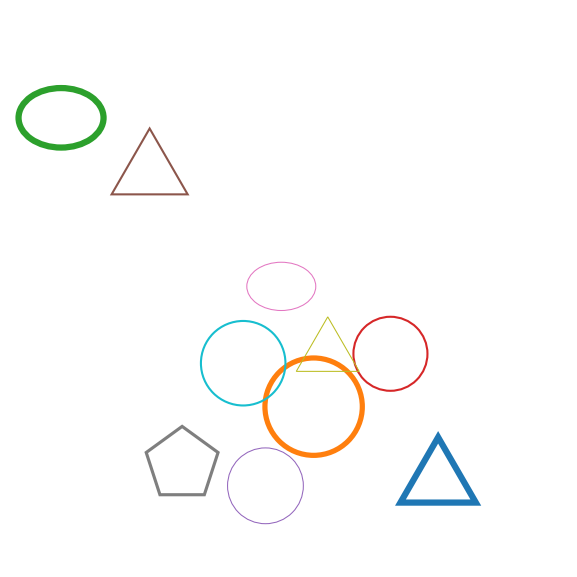[{"shape": "triangle", "thickness": 3, "radius": 0.38, "center": [0.759, 0.167]}, {"shape": "circle", "thickness": 2.5, "radius": 0.42, "center": [0.543, 0.295]}, {"shape": "oval", "thickness": 3, "radius": 0.37, "center": [0.106, 0.795]}, {"shape": "circle", "thickness": 1, "radius": 0.32, "center": [0.676, 0.387]}, {"shape": "circle", "thickness": 0.5, "radius": 0.33, "center": [0.46, 0.158]}, {"shape": "triangle", "thickness": 1, "radius": 0.38, "center": [0.259, 0.701]}, {"shape": "oval", "thickness": 0.5, "radius": 0.3, "center": [0.487, 0.503]}, {"shape": "pentagon", "thickness": 1.5, "radius": 0.33, "center": [0.315, 0.195]}, {"shape": "triangle", "thickness": 0.5, "radius": 0.31, "center": [0.568, 0.388]}, {"shape": "circle", "thickness": 1, "radius": 0.37, "center": [0.421, 0.37]}]